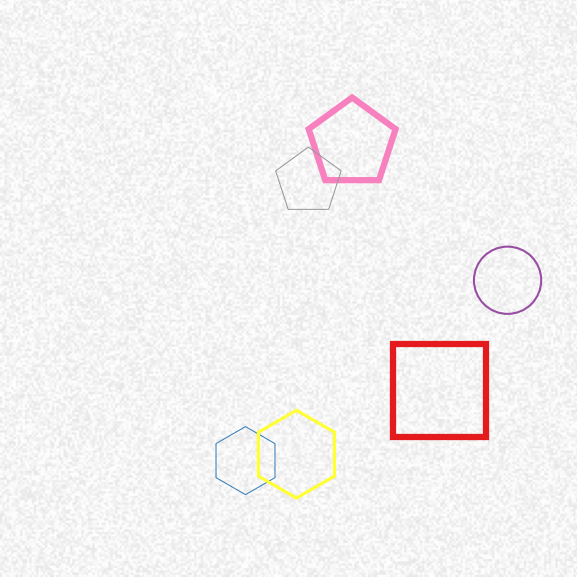[{"shape": "square", "thickness": 3, "radius": 0.4, "center": [0.761, 0.323]}, {"shape": "hexagon", "thickness": 0.5, "radius": 0.29, "center": [0.425, 0.202]}, {"shape": "circle", "thickness": 1, "radius": 0.29, "center": [0.879, 0.514]}, {"shape": "hexagon", "thickness": 1.5, "radius": 0.38, "center": [0.513, 0.213]}, {"shape": "pentagon", "thickness": 3, "radius": 0.4, "center": [0.61, 0.751]}, {"shape": "pentagon", "thickness": 0.5, "radius": 0.3, "center": [0.534, 0.685]}]